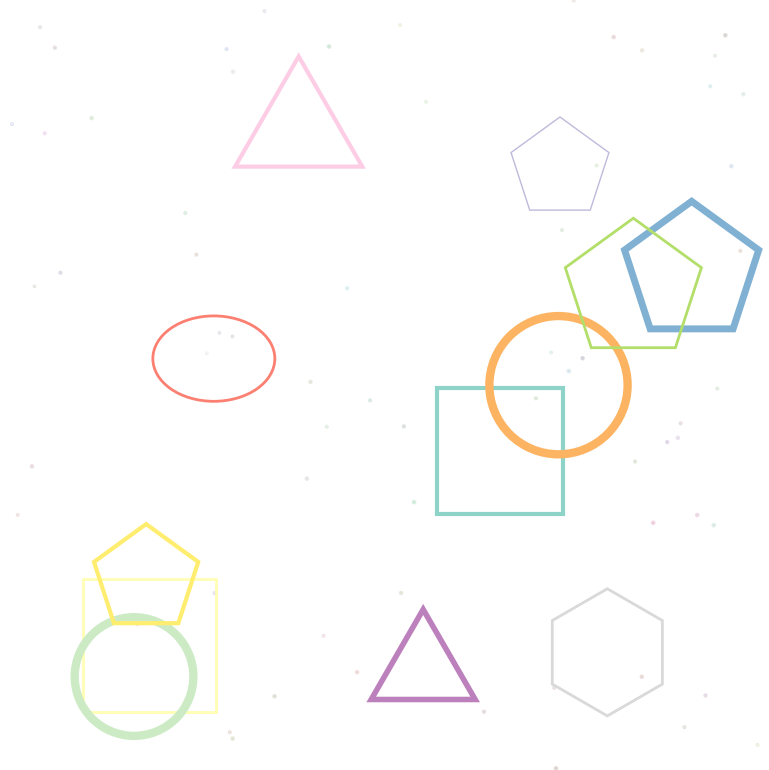[{"shape": "square", "thickness": 1.5, "radius": 0.41, "center": [0.65, 0.414]}, {"shape": "square", "thickness": 1, "radius": 0.43, "center": [0.194, 0.162]}, {"shape": "pentagon", "thickness": 0.5, "radius": 0.33, "center": [0.727, 0.781]}, {"shape": "oval", "thickness": 1, "radius": 0.4, "center": [0.278, 0.534]}, {"shape": "pentagon", "thickness": 2.5, "radius": 0.46, "center": [0.898, 0.647]}, {"shape": "circle", "thickness": 3, "radius": 0.45, "center": [0.725, 0.5]}, {"shape": "pentagon", "thickness": 1, "radius": 0.46, "center": [0.823, 0.624]}, {"shape": "triangle", "thickness": 1.5, "radius": 0.48, "center": [0.388, 0.831]}, {"shape": "hexagon", "thickness": 1, "radius": 0.41, "center": [0.789, 0.153]}, {"shape": "triangle", "thickness": 2, "radius": 0.39, "center": [0.55, 0.131]}, {"shape": "circle", "thickness": 3, "radius": 0.39, "center": [0.174, 0.121]}, {"shape": "pentagon", "thickness": 1.5, "radius": 0.36, "center": [0.19, 0.248]}]